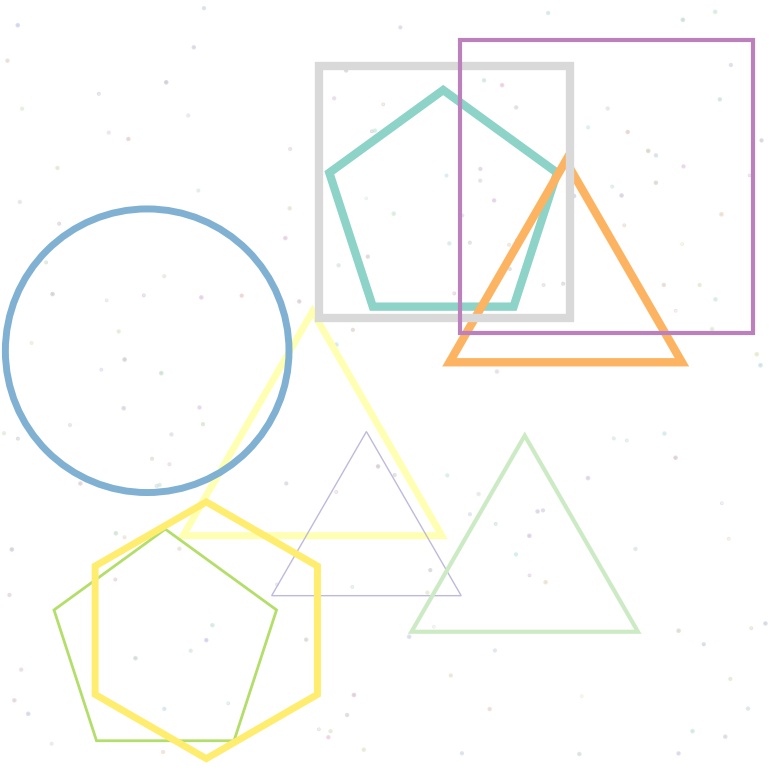[{"shape": "pentagon", "thickness": 3, "radius": 0.78, "center": [0.576, 0.728]}, {"shape": "triangle", "thickness": 2.5, "radius": 0.97, "center": [0.406, 0.401]}, {"shape": "triangle", "thickness": 0.5, "radius": 0.71, "center": [0.476, 0.297]}, {"shape": "circle", "thickness": 2.5, "radius": 0.92, "center": [0.191, 0.544]}, {"shape": "triangle", "thickness": 3, "radius": 0.87, "center": [0.735, 0.617]}, {"shape": "pentagon", "thickness": 1, "radius": 0.76, "center": [0.215, 0.161]}, {"shape": "square", "thickness": 3, "radius": 0.82, "center": [0.577, 0.751]}, {"shape": "square", "thickness": 1.5, "radius": 0.95, "center": [0.788, 0.758]}, {"shape": "triangle", "thickness": 1.5, "radius": 0.85, "center": [0.681, 0.264]}, {"shape": "hexagon", "thickness": 2.5, "radius": 0.83, "center": [0.268, 0.181]}]